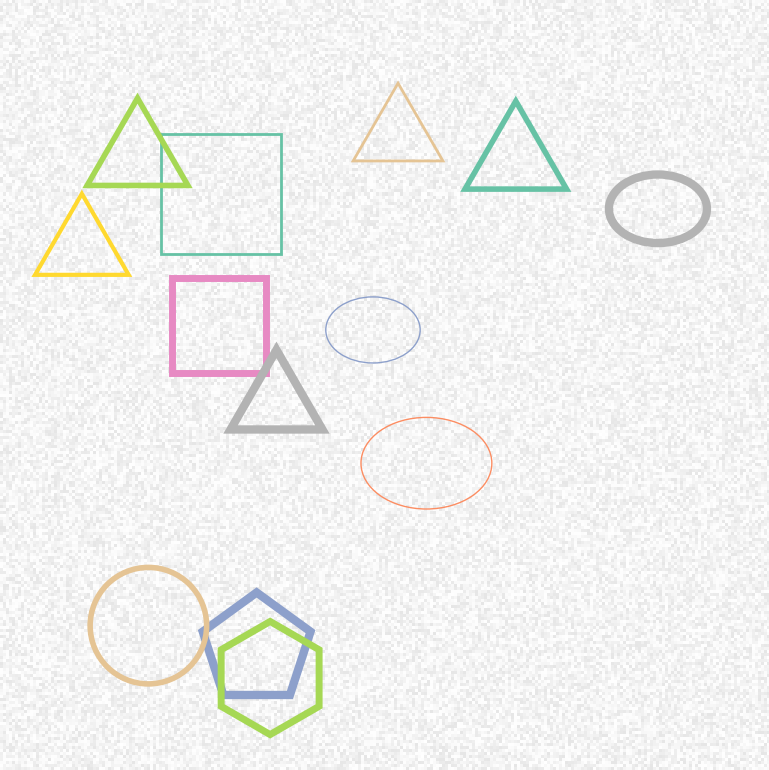[{"shape": "triangle", "thickness": 2, "radius": 0.38, "center": [0.67, 0.792]}, {"shape": "square", "thickness": 1, "radius": 0.39, "center": [0.287, 0.749]}, {"shape": "oval", "thickness": 0.5, "radius": 0.42, "center": [0.554, 0.398]}, {"shape": "oval", "thickness": 0.5, "radius": 0.31, "center": [0.484, 0.572]}, {"shape": "pentagon", "thickness": 3, "radius": 0.37, "center": [0.333, 0.157]}, {"shape": "square", "thickness": 2.5, "radius": 0.31, "center": [0.284, 0.577]}, {"shape": "hexagon", "thickness": 2.5, "radius": 0.37, "center": [0.351, 0.119]}, {"shape": "triangle", "thickness": 2, "radius": 0.38, "center": [0.179, 0.797]}, {"shape": "triangle", "thickness": 1.5, "radius": 0.35, "center": [0.106, 0.678]}, {"shape": "triangle", "thickness": 1, "radius": 0.34, "center": [0.517, 0.825]}, {"shape": "circle", "thickness": 2, "radius": 0.38, "center": [0.193, 0.187]}, {"shape": "triangle", "thickness": 3, "radius": 0.34, "center": [0.359, 0.477]}, {"shape": "oval", "thickness": 3, "radius": 0.32, "center": [0.854, 0.729]}]